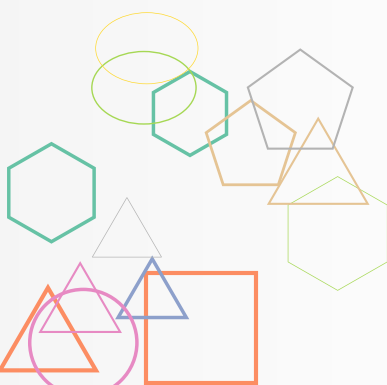[{"shape": "hexagon", "thickness": 2.5, "radius": 0.54, "center": [0.49, 0.705]}, {"shape": "hexagon", "thickness": 2.5, "radius": 0.64, "center": [0.133, 0.499]}, {"shape": "square", "thickness": 3, "radius": 0.71, "center": [0.518, 0.148]}, {"shape": "triangle", "thickness": 3, "radius": 0.72, "center": [0.124, 0.11]}, {"shape": "triangle", "thickness": 2.5, "radius": 0.51, "center": [0.393, 0.226]}, {"shape": "circle", "thickness": 2.5, "radius": 0.69, "center": [0.215, 0.11]}, {"shape": "triangle", "thickness": 1.5, "radius": 0.6, "center": [0.207, 0.197]}, {"shape": "hexagon", "thickness": 0.5, "radius": 0.74, "center": [0.871, 0.394]}, {"shape": "oval", "thickness": 1, "radius": 0.67, "center": [0.371, 0.772]}, {"shape": "oval", "thickness": 0.5, "radius": 0.66, "center": [0.379, 0.875]}, {"shape": "pentagon", "thickness": 2, "radius": 0.6, "center": [0.647, 0.618]}, {"shape": "triangle", "thickness": 1.5, "radius": 0.74, "center": [0.821, 0.544]}, {"shape": "triangle", "thickness": 0.5, "radius": 0.52, "center": [0.328, 0.384]}, {"shape": "pentagon", "thickness": 1.5, "radius": 0.71, "center": [0.775, 0.729]}]